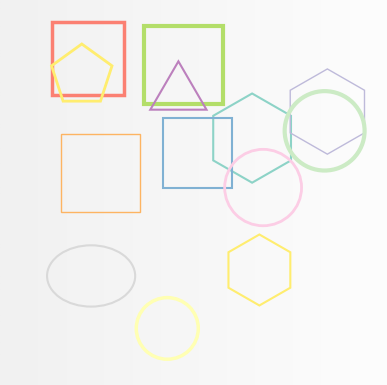[{"shape": "hexagon", "thickness": 1.5, "radius": 0.58, "center": [0.651, 0.641]}, {"shape": "circle", "thickness": 2.5, "radius": 0.4, "center": [0.432, 0.147]}, {"shape": "hexagon", "thickness": 1, "radius": 0.55, "center": [0.845, 0.71]}, {"shape": "square", "thickness": 2.5, "radius": 0.47, "center": [0.227, 0.848]}, {"shape": "square", "thickness": 1.5, "radius": 0.45, "center": [0.509, 0.603]}, {"shape": "square", "thickness": 1, "radius": 0.51, "center": [0.259, 0.552]}, {"shape": "square", "thickness": 3, "radius": 0.51, "center": [0.474, 0.831]}, {"shape": "circle", "thickness": 2, "radius": 0.5, "center": [0.679, 0.513]}, {"shape": "oval", "thickness": 1.5, "radius": 0.57, "center": [0.235, 0.283]}, {"shape": "triangle", "thickness": 1.5, "radius": 0.42, "center": [0.46, 0.757]}, {"shape": "circle", "thickness": 3, "radius": 0.52, "center": [0.838, 0.66]}, {"shape": "pentagon", "thickness": 2, "radius": 0.41, "center": [0.211, 0.804]}, {"shape": "hexagon", "thickness": 1.5, "radius": 0.46, "center": [0.669, 0.299]}]